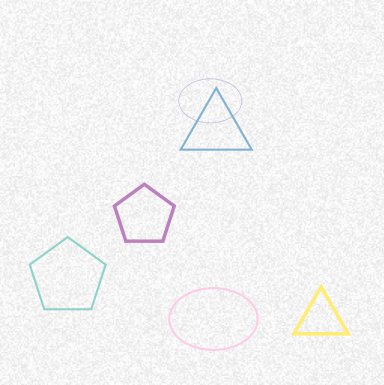[{"shape": "pentagon", "thickness": 1.5, "radius": 0.52, "center": [0.176, 0.281]}, {"shape": "oval", "thickness": 0.5, "radius": 0.41, "center": [0.546, 0.738]}, {"shape": "triangle", "thickness": 1.5, "radius": 0.53, "center": [0.562, 0.665]}, {"shape": "oval", "thickness": 1.5, "radius": 0.57, "center": [0.555, 0.171]}, {"shape": "pentagon", "thickness": 2.5, "radius": 0.41, "center": [0.375, 0.44]}, {"shape": "triangle", "thickness": 2.5, "radius": 0.41, "center": [0.834, 0.174]}]